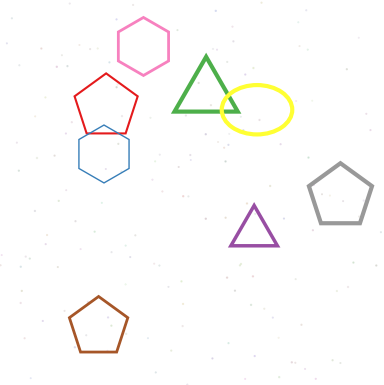[{"shape": "pentagon", "thickness": 1.5, "radius": 0.43, "center": [0.276, 0.723]}, {"shape": "hexagon", "thickness": 1, "radius": 0.38, "center": [0.27, 0.6]}, {"shape": "triangle", "thickness": 3, "radius": 0.47, "center": [0.535, 0.758]}, {"shape": "triangle", "thickness": 2.5, "radius": 0.35, "center": [0.66, 0.396]}, {"shape": "oval", "thickness": 3, "radius": 0.46, "center": [0.668, 0.715]}, {"shape": "pentagon", "thickness": 2, "radius": 0.4, "center": [0.256, 0.15]}, {"shape": "hexagon", "thickness": 2, "radius": 0.38, "center": [0.373, 0.879]}, {"shape": "pentagon", "thickness": 3, "radius": 0.43, "center": [0.884, 0.49]}]